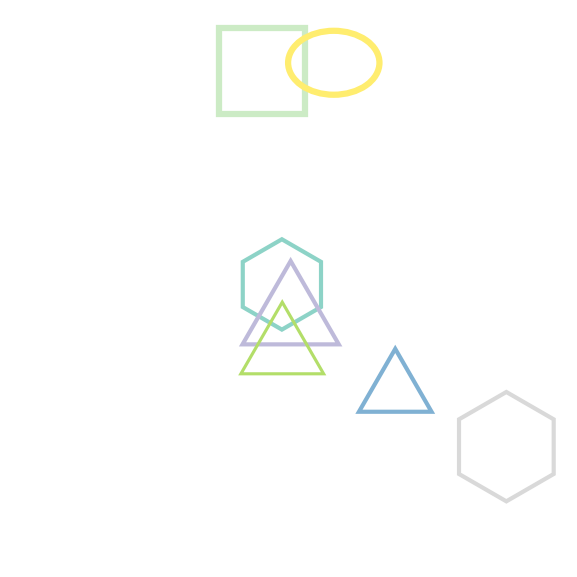[{"shape": "hexagon", "thickness": 2, "radius": 0.39, "center": [0.488, 0.507]}, {"shape": "triangle", "thickness": 2, "radius": 0.48, "center": [0.503, 0.451]}, {"shape": "triangle", "thickness": 2, "radius": 0.36, "center": [0.684, 0.322]}, {"shape": "triangle", "thickness": 1.5, "radius": 0.41, "center": [0.489, 0.393]}, {"shape": "hexagon", "thickness": 2, "radius": 0.47, "center": [0.877, 0.226]}, {"shape": "square", "thickness": 3, "radius": 0.37, "center": [0.454, 0.875]}, {"shape": "oval", "thickness": 3, "radius": 0.4, "center": [0.578, 0.89]}]